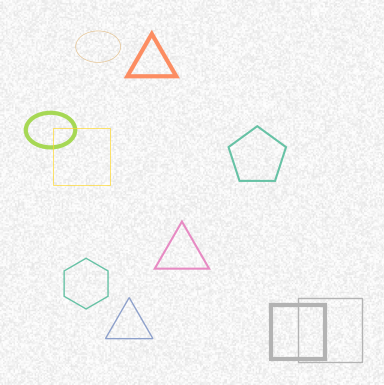[{"shape": "pentagon", "thickness": 1.5, "radius": 0.39, "center": [0.668, 0.594]}, {"shape": "hexagon", "thickness": 1, "radius": 0.33, "center": [0.224, 0.263]}, {"shape": "triangle", "thickness": 3, "radius": 0.37, "center": [0.394, 0.839]}, {"shape": "triangle", "thickness": 1, "radius": 0.36, "center": [0.336, 0.156]}, {"shape": "triangle", "thickness": 1.5, "radius": 0.41, "center": [0.473, 0.343]}, {"shape": "oval", "thickness": 3, "radius": 0.32, "center": [0.131, 0.662]}, {"shape": "square", "thickness": 0.5, "radius": 0.37, "center": [0.212, 0.593]}, {"shape": "oval", "thickness": 0.5, "radius": 0.29, "center": [0.255, 0.879]}, {"shape": "square", "thickness": 1, "radius": 0.41, "center": [0.858, 0.143]}, {"shape": "square", "thickness": 3, "radius": 0.35, "center": [0.775, 0.138]}]